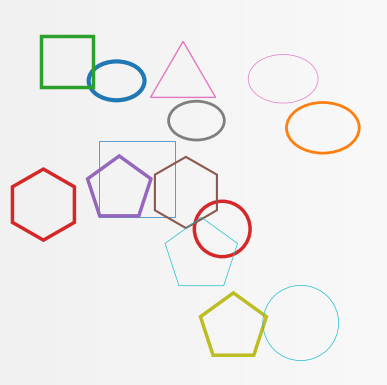[{"shape": "oval", "thickness": 3, "radius": 0.36, "center": [0.301, 0.79]}, {"shape": "square", "thickness": 0.5, "radius": 0.49, "center": [0.353, 0.535]}, {"shape": "oval", "thickness": 2, "radius": 0.47, "center": [0.833, 0.668]}, {"shape": "square", "thickness": 2.5, "radius": 0.34, "center": [0.173, 0.84]}, {"shape": "circle", "thickness": 2.5, "radius": 0.36, "center": [0.573, 0.405]}, {"shape": "hexagon", "thickness": 2.5, "radius": 0.46, "center": [0.112, 0.469]}, {"shape": "pentagon", "thickness": 2.5, "radius": 0.43, "center": [0.308, 0.509]}, {"shape": "hexagon", "thickness": 1.5, "radius": 0.46, "center": [0.48, 0.5]}, {"shape": "oval", "thickness": 0.5, "radius": 0.45, "center": [0.731, 0.795]}, {"shape": "triangle", "thickness": 1, "radius": 0.48, "center": [0.472, 0.796]}, {"shape": "oval", "thickness": 2, "radius": 0.36, "center": [0.507, 0.687]}, {"shape": "pentagon", "thickness": 2.5, "radius": 0.45, "center": [0.602, 0.15]}, {"shape": "pentagon", "thickness": 0.5, "radius": 0.49, "center": [0.52, 0.337]}, {"shape": "circle", "thickness": 0.5, "radius": 0.49, "center": [0.776, 0.161]}]